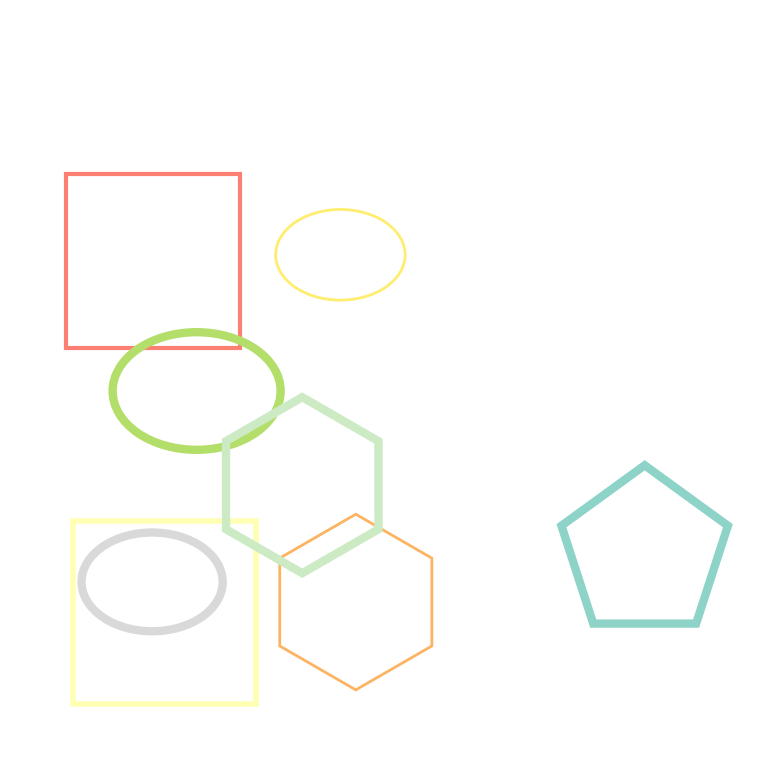[{"shape": "pentagon", "thickness": 3, "radius": 0.57, "center": [0.837, 0.282]}, {"shape": "square", "thickness": 2, "radius": 0.6, "center": [0.214, 0.205]}, {"shape": "square", "thickness": 1.5, "radius": 0.56, "center": [0.199, 0.661]}, {"shape": "hexagon", "thickness": 1, "radius": 0.57, "center": [0.462, 0.218]}, {"shape": "oval", "thickness": 3, "radius": 0.55, "center": [0.255, 0.492]}, {"shape": "oval", "thickness": 3, "radius": 0.46, "center": [0.198, 0.244]}, {"shape": "hexagon", "thickness": 3, "radius": 0.57, "center": [0.393, 0.37]}, {"shape": "oval", "thickness": 1, "radius": 0.42, "center": [0.442, 0.669]}]